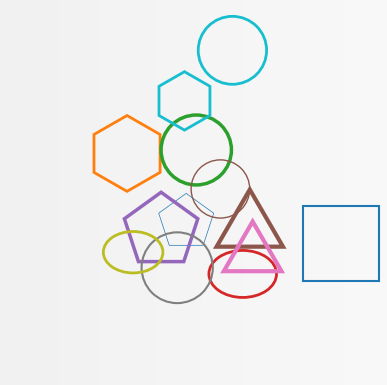[{"shape": "pentagon", "thickness": 0.5, "radius": 0.37, "center": [0.481, 0.423]}, {"shape": "square", "thickness": 1.5, "radius": 0.49, "center": [0.88, 0.368]}, {"shape": "hexagon", "thickness": 2, "radius": 0.49, "center": [0.328, 0.601]}, {"shape": "circle", "thickness": 2.5, "radius": 0.45, "center": [0.506, 0.61]}, {"shape": "oval", "thickness": 2, "radius": 0.44, "center": [0.626, 0.288]}, {"shape": "pentagon", "thickness": 2.5, "radius": 0.5, "center": [0.416, 0.401]}, {"shape": "triangle", "thickness": 3, "radius": 0.49, "center": [0.645, 0.409]}, {"shape": "circle", "thickness": 1, "radius": 0.38, "center": [0.569, 0.509]}, {"shape": "triangle", "thickness": 3, "radius": 0.43, "center": [0.652, 0.339]}, {"shape": "circle", "thickness": 1.5, "radius": 0.46, "center": [0.457, 0.305]}, {"shape": "oval", "thickness": 2, "radius": 0.38, "center": [0.344, 0.345]}, {"shape": "hexagon", "thickness": 2, "radius": 0.38, "center": [0.476, 0.738]}, {"shape": "circle", "thickness": 2, "radius": 0.44, "center": [0.6, 0.869]}]